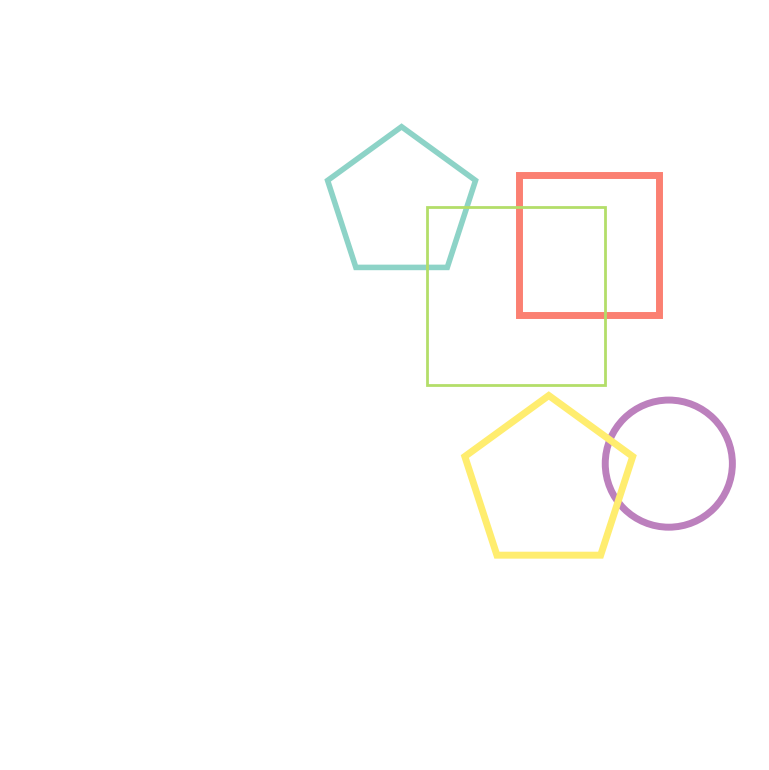[{"shape": "pentagon", "thickness": 2, "radius": 0.51, "center": [0.522, 0.734]}, {"shape": "square", "thickness": 2.5, "radius": 0.46, "center": [0.765, 0.682]}, {"shape": "square", "thickness": 1, "radius": 0.58, "center": [0.67, 0.616]}, {"shape": "circle", "thickness": 2.5, "radius": 0.41, "center": [0.869, 0.398]}, {"shape": "pentagon", "thickness": 2.5, "radius": 0.57, "center": [0.713, 0.372]}]